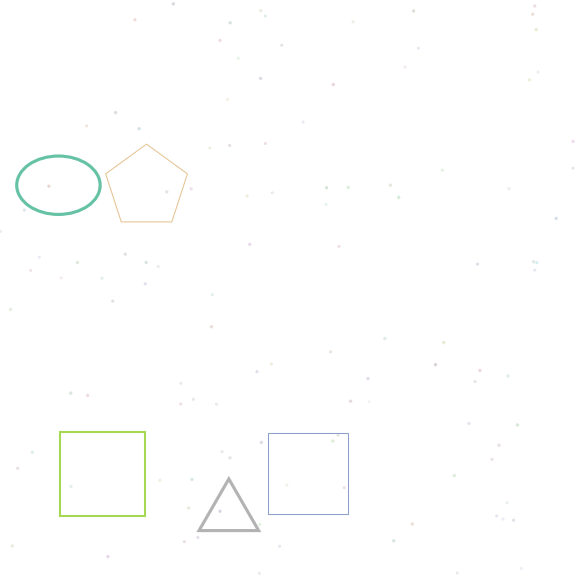[{"shape": "oval", "thickness": 1.5, "radius": 0.36, "center": [0.101, 0.678]}, {"shape": "square", "thickness": 0.5, "radius": 0.35, "center": [0.534, 0.179]}, {"shape": "square", "thickness": 1, "radius": 0.37, "center": [0.177, 0.178]}, {"shape": "pentagon", "thickness": 0.5, "radius": 0.37, "center": [0.254, 0.675]}, {"shape": "triangle", "thickness": 1.5, "radius": 0.3, "center": [0.396, 0.11]}]